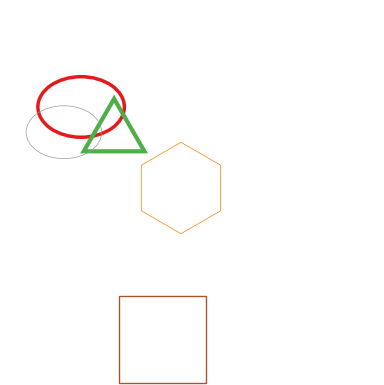[{"shape": "oval", "thickness": 2.5, "radius": 0.56, "center": [0.211, 0.722]}, {"shape": "triangle", "thickness": 3, "radius": 0.46, "center": [0.296, 0.653]}, {"shape": "hexagon", "thickness": 0.5, "radius": 0.59, "center": [0.47, 0.512]}, {"shape": "square", "thickness": 1, "radius": 0.56, "center": [0.422, 0.117]}, {"shape": "oval", "thickness": 0.5, "radius": 0.49, "center": [0.166, 0.657]}]